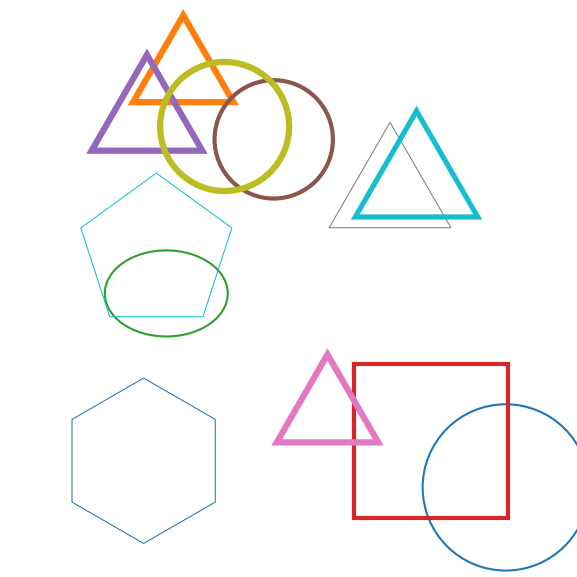[{"shape": "hexagon", "thickness": 0.5, "radius": 0.72, "center": [0.249, 0.201]}, {"shape": "circle", "thickness": 1, "radius": 0.72, "center": [0.876, 0.155]}, {"shape": "triangle", "thickness": 3, "radius": 0.5, "center": [0.317, 0.872]}, {"shape": "oval", "thickness": 1, "radius": 0.53, "center": [0.288, 0.491]}, {"shape": "square", "thickness": 2, "radius": 0.67, "center": [0.747, 0.236]}, {"shape": "triangle", "thickness": 3, "radius": 0.55, "center": [0.254, 0.794]}, {"shape": "circle", "thickness": 2, "radius": 0.51, "center": [0.474, 0.758]}, {"shape": "triangle", "thickness": 3, "radius": 0.51, "center": [0.567, 0.284]}, {"shape": "triangle", "thickness": 0.5, "radius": 0.61, "center": [0.675, 0.666]}, {"shape": "circle", "thickness": 3, "radius": 0.56, "center": [0.389, 0.78]}, {"shape": "pentagon", "thickness": 0.5, "radius": 0.69, "center": [0.271, 0.562]}, {"shape": "triangle", "thickness": 2.5, "radius": 0.61, "center": [0.721, 0.685]}]